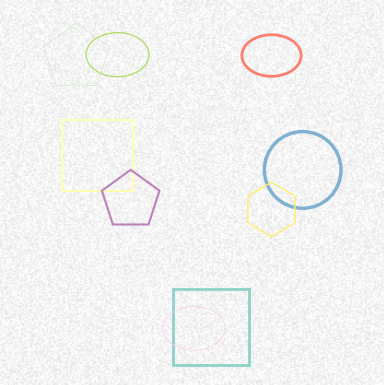[{"shape": "square", "thickness": 2, "radius": 0.49, "center": [0.547, 0.152]}, {"shape": "square", "thickness": 1.5, "radius": 0.46, "center": [0.253, 0.596]}, {"shape": "oval", "thickness": 2, "radius": 0.39, "center": [0.705, 0.856]}, {"shape": "circle", "thickness": 2.5, "radius": 0.5, "center": [0.786, 0.559]}, {"shape": "oval", "thickness": 1, "radius": 0.41, "center": [0.305, 0.858]}, {"shape": "oval", "thickness": 0.5, "radius": 0.4, "center": [0.504, 0.147]}, {"shape": "pentagon", "thickness": 1.5, "radius": 0.39, "center": [0.339, 0.48]}, {"shape": "pentagon", "thickness": 0.5, "radius": 0.45, "center": [0.198, 0.851]}, {"shape": "hexagon", "thickness": 1, "radius": 0.35, "center": [0.705, 0.456]}]